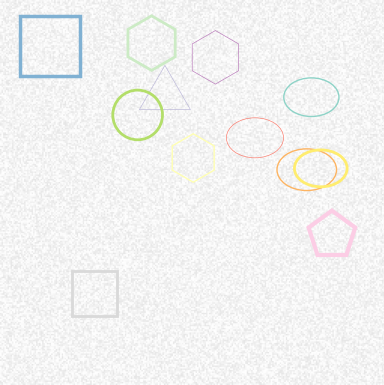[{"shape": "oval", "thickness": 1, "radius": 0.36, "center": [0.809, 0.748]}, {"shape": "hexagon", "thickness": 1, "radius": 0.31, "center": [0.502, 0.59]}, {"shape": "triangle", "thickness": 0.5, "radius": 0.38, "center": [0.428, 0.754]}, {"shape": "oval", "thickness": 0.5, "radius": 0.37, "center": [0.662, 0.642]}, {"shape": "square", "thickness": 2.5, "radius": 0.39, "center": [0.13, 0.88]}, {"shape": "oval", "thickness": 1, "radius": 0.39, "center": [0.797, 0.559]}, {"shape": "circle", "thickness": 2, "radius": 0.32, "center": [0.358, 0.701]}, {"shape": "pentagon", "thickness": 3, "radius": 0.32, "center": [0.862, 0.389]}, {"shape": "square", "thickness": 2, "radius": 0.3, "center": [0.245, 0.237]}, {"shape": "hexagon", "thickness": 0.5, "radius": 0.35, "center": [0.56, 0.851]}, {"shape": "hexagon", "thickness": 2, "radius": 0.35, "center": [0.394, 0.888]}, {"shape": "oval", "thickness": 2, "radius": 0.34, "center": [0.833, 0.563]}]